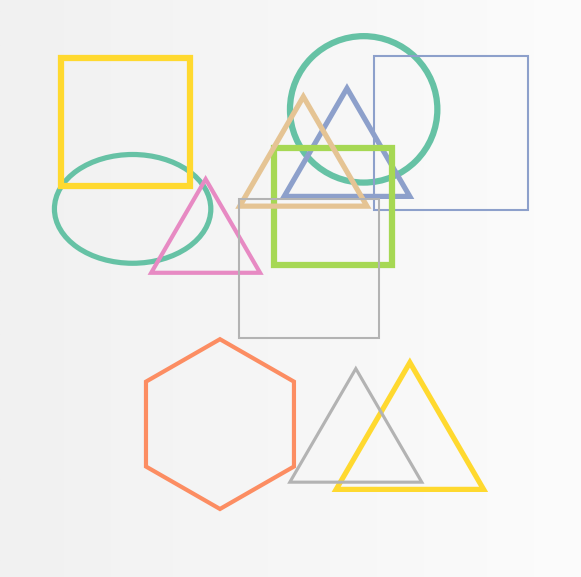[{"shape": "oval", "thickness": 2.5, "radius": 0.67, "center": [0.228, 0.637]}, {"shape": "circle", "thickness": 3, "radius": 0.63, "center": [0.626, 0.81]}, {"shape": "hexagon", "thickness": 2, "radius": 0.73, "center": [0.378, 0.265]}, {"shape": "triangle", "thickness": 2.5, "radius": 0.62, "center": [0.597, 0.721]}, {"shape": "square", "thickness": 1, "radius": 0.66, "center": [0.775, 0.769]}, {"shape": "triangle", "thickness": 2, "radius": 0.54, "center": [0.354, 0.581]}, {"shape": "square", "thickness": 3, "radius": 0.51, "center": [0.572, 0.642]}, {"shape": "square", "thickness": 3, "radius": 0.55, "center": [0.216, 0.788]}, {"shape": "triangle", "thickness": 2.5, "radius": 0.73, "center": [0.705, 0.225]}, {"shape": "triangle", "thickness": 2.5, "radius": 0.63, "center": [0.522, 0.705]}, {"shape": "square", "thickness": 1, "radius": 0.6, "center": [0.532, 0.534]}, {"shape": "triangle", "thickness": 1.5, "radius": 0.66, "center": [0.612, 0.23]}]